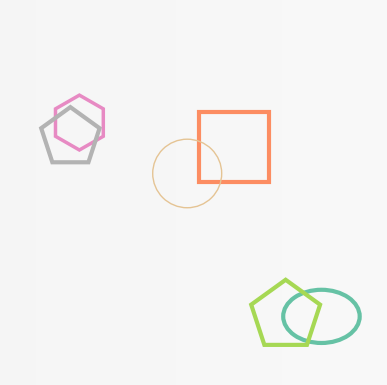[{"shape": "oval", "thickness": 3, "radius": 0.49, "center": [0.83, 0.178]}, {"shape": "square", "thickness": 3, "radius": 0.45, "center": [0.605, 0.618]}, {"shape": "hexagon", "thickness": 2.5, "radius": 0.36, "center": [0.205, 0.682]}, {"shape": "pentagon", "thickness": 3, "radius": 0.47, "center": [0.737, 0.18]}, {"shape": "circle", "thickness": 1, "radius": 0.45, "center": [0.483, 0.549]}, {"shape": "pentagon", "thickness": 3, "radius": 0.4, "center": [0.182, 0.643]}]